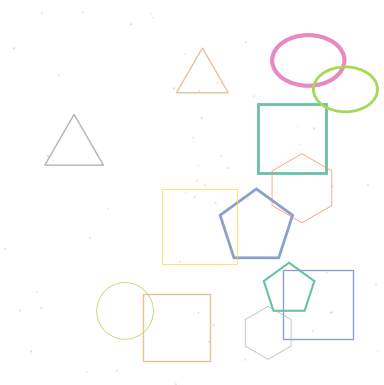[{"shape": "square", "thickness": 2, "radius": 0.44, "center": [0.759, 0.64]}, {"shape": "pentagon", "thickness": 1.5, "radius": 0.34, "center": [0.751, 0.249]}, {"shape": "hexagon", "thickness": 0.5, "radius": 0.45, "center": [0.784, 0.511]}, {"shape": "pentagon", "thickness": 2, "radius": 0.49, "center": [0.666, 0.41]}, {"shape": "square", "thickness": 1, "radius": 0.45, "center": [0.826, 0.209]}, {"shape": "oval", "thickness": 3, "radius": 0.47, "center": [0.801, 0.843]}, {"shape": "circle", "thickness": 0.5, "radius": 0.37, "center": [0.325, 0.192]}, {"shape": "oval", "thickness": 2, "radius": 0.42, "center": [0.897, 0.768]}, {"shape": "square", "thickness": 0.5, "radius": 0.49, "center": [0.518, 0.411]}, {"shape": "triangle", "thickness": 1, "radius": 0.39, "center": [0.526, 0.798]}, {"shape": "square", "thickness": 1, "radius": 0.43, "center": [0.458, 0.149]}, {"shape": "hexagon", "thickness": 0.5, "radius": 0.34, "center": [0.697, 0.135]}, {"shape": "triangle", "thickness": 1, "radius": 0.44, "center": [0.192, 0.615]}]